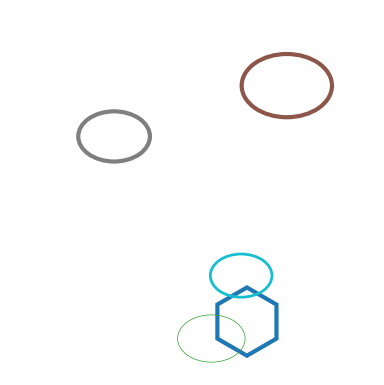[{"shape": "hexagon", "thickness": 3, "radius": 0.44, "center": [0.641, 0.165]}, {"shape": "oval", "thickness": 0.5, "radius": 0.44, "center": [0.549, 0.121]}, {"shape": "oval", "thickness": 3, "radius": 0.59, "center": [0.745, 0.778]}, {"shape": "oval", "thickness": 3, "radius": 0.47, "center": [0.296, 0.646]}, {"shape": "oval", "thickness": 2, "radius": 0.4, "center": [0.626, 0.284]}]